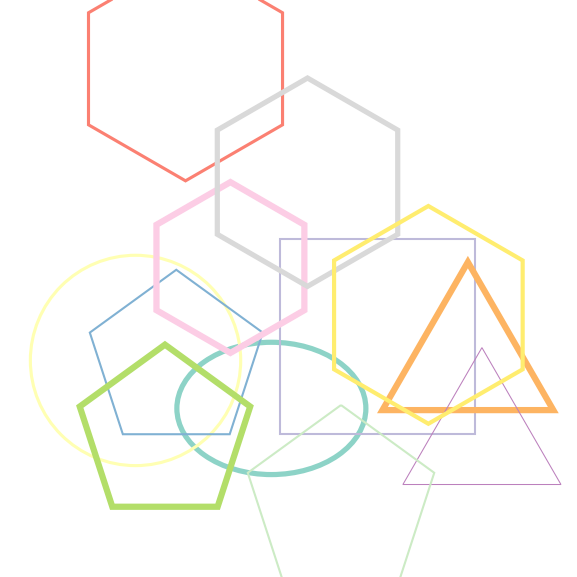[{"shape": "oval", "thickness": 2.5, "radius": 0.82, "center": [0.47, 0.292]}, {"shape": "circle", "thickness": 1.5, "radius": 0.91, "center": [0.235, 0.375]}, {"shape": "square", "thickness": 1, "radius": 0.85, "center": [0.654, 0.417]}, {"shape": "hexagon", "thickness": 1.5, "radius": 0.97, "center": [0.321, 0.88]}, {"shape": "pentagon", "thickness": 1, "radius": 0.79, "center": [0.305, 0.375]}, {"shape": "triangle", "thickness": 3, "radius": 0.85, "center": [0.81, 0.374]}, {"shape": "pentagon", "thickness": 3, "radius": 0.78, "center": [0.286, 0.247]}, {"shape": "hexagon", "thickness": 3, "radius": 0.74, "center": [0.399, 0.536]}, {"shape": "hexagon", "thickness": 2.5, "radius": 0.9, "center": [0.533, 0.684]}, {"shape": "triangle", "thickness": 0.5, "radius": 0.79, "center": [0.835, 0.239]}, {"shape": "pentagon", "thickness": 1, "radius": 0.85, "center": [0.59, 0.128]}, {"shape": "hexagon", "thickness": 2, "radius": 0.94, "center": [0.742, 0.454]}]